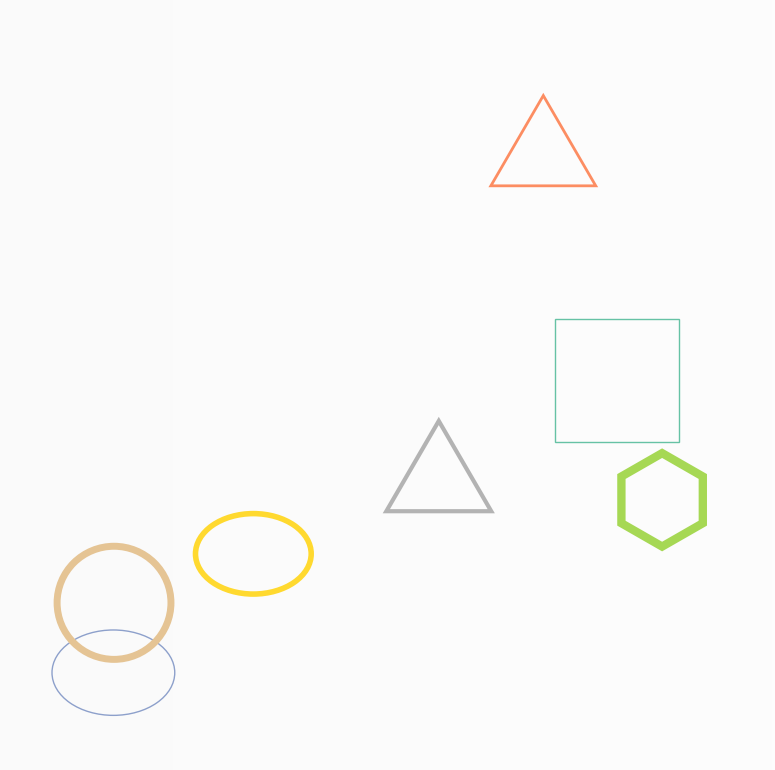[{"shape": "square", "thickness": 0.5, "radius": 0.4, "center": [0.797, 0.506]}, {"shape": "triangle", "thickness": 1, "radius": 0.39, "center": [0.701, 0.798]}, {"shape": "oval", "thickness": 0.5, "radius": 0.4, "center": [0.146, 0.126]}, {"shape": "hexagon", "thickness": 3, "radius": 0.3, "center": [0.854, 0.351]}, {"shape": "oval", "thickness": 2, "radius": 0.37, "center": [0.327, 0.281]}, {"shape": "circle", "thickness": 2.5, "radius": 0.37, "center": [0.147, 0.217]}, {"shape": "triangle", "thickness": 1.5, "radius": 0.39, "center": [0.566, 0.375]}]